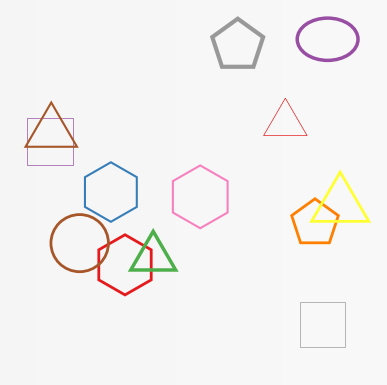[{"shape": "triangle", "thickness": 0.5, "radius": 0.32, "center": [0.736, 0.68]}, {"shape": "hexagon", "thickness": 2, "radius": 0.39, "center": [0.323, 0.312]}, {"shape": "hexagon", "thickness": 1.5, "radius": 0.39, "center": [0.286, 0.501]}, {"shape": "triangle", "thickness": 2.5, "radius": 0.33, "center": [0.395, 0.332]}, {"shape": "oval", "thickness": 2.5, "radius": 0.39, "center": [0.845, 0.898]}, {"shape": "square", "thickness": 0.5, "radius": 0.3, "center": [0.129, 0.632]}, {"shape": "pentagon", "thickness": 2, "radius": 0.32, "center": [0.813, 0.42]}, {"shape": "triangle", "thickness": 2, "radius": 0.43, "center": [0.878, 0.468]}, {"shape": "triangle", "thickness": 1.5, "radius": 0.38, "center": [0.132, 0.657]}, {"shape": "circle", "thickness": 2, "radius": 0.37, "center": [0.206, 0.368]}, {"shape": "hexagon", "thickness": 1.5, "radius": 0.41, "center": [0.517, 0.489]}, {"shape": "square", "thickness": 0.5, "radius": 0.29, "center": [0.833, 0.157]}, {"shape": "pentagon", "thickness": 3, "radius": 0.34, "center": [0.613, 0.882]}]